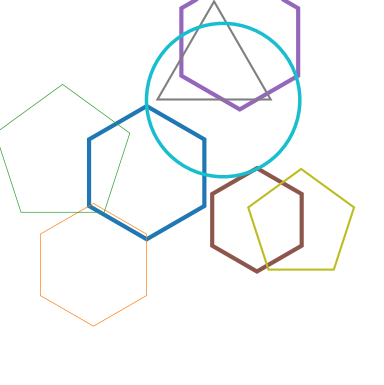[{"shape": "hexagon", "thickness": 3, "radius": 0.86, "center": [0.381, 0.551]}, {"shape": "hexagon", "thickness": 0.5, "radius": 0.8, "center": [0.243, 0.312]}, {"shape": "pentagon", "thickness": 0.5, "radius": 0.92, "center": [0.163, 0.597]}, {"shape": "hexagon", "thickness": 3, "radius": 0.88, "center": [0.623, 0.891]}, {"shape": "hexagon", "thickness": 3, "radius": 0.67, "center": [0.667, 0.429]}, {"shape": "triangle", "thickness": 1.5, "radius": 0.85, "center": [0.556, 0.826]}, {"shape": "pentagon", "thickness": 1.5, "radius": 0.72, "center": [0.782, 0.417]}, {"shape": "circle", "thickness": 2.5, "radius": 1.0, "center": [0.58, 0.74]}]